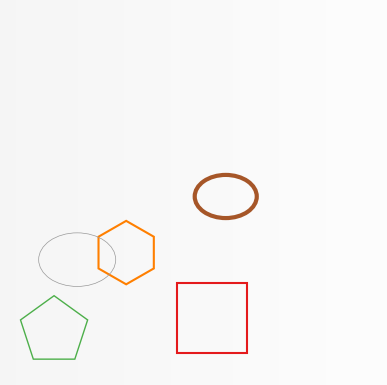[{"shape": "square", "thickness": 1.5, "radius": 0.45, "center": [0.546, 0.174]}, {"shape": "pentagon", "thickness": 1, "radius": 0.46, "center": [0.14, 0.141]}, {"shape": "hexagon", "thickness": 1.5, "radius": 0.41, "center": [0.326, 0.344]}, {"shape": "oval", "thickness": 3, "radius": 0.4, "center": [0.583, 0.49]}, {"shape": "oval", "thickness": 0.5, "radius": 0.5, "center": [0.199, 0.326]}]